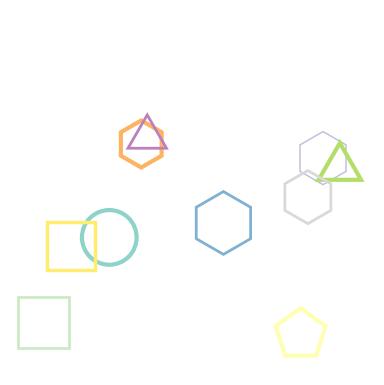[{"shape": "circle", "thickness": 3, "radius": 0.36, "center": [0.284, 0.383]}, {"shape": "pentagon", "thickness": 3, "radius": 0.34, "center": [0.781, 0.131]}, {"shape": "hexagon", "thickness": 1, "radius": 0.34, "center": [0.839, 0.589]}, {"shape": "hexagon", "thickness": 2, "radius": 0.41, "center": [0.58, 0.421]}, {"shape": "hexagon", "thickness": 3, "radius": 0.31, "center": [0.367, 0.626]}, {"shape": "triangle", "thickness": 3, "radius": 0.32, "center": [0.883, 0.565]}, {"shape": "hexagon", "thickness": 2, "radius": 0.34, "center": [0.8, 0.488]}, {"shape": "triangle", "thickness": 2, "radius": 0.29, "center": [0.382, 0.644]}, {"shape": "square", "thickness": 2, "radius": 0.33, "center": [0.112, 0.161]}, {"shape": "square", "thickness": 2.5, "radius": 0.31, "center": [0.185, 0.36]}]